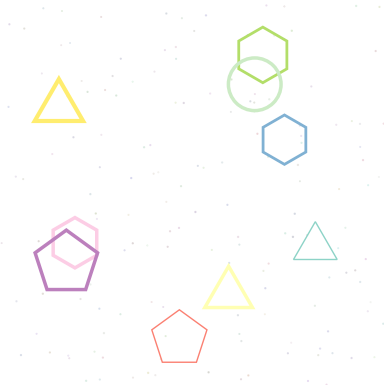[{"shape": "triangle", "thickness": 1, "radius": 0.33, "center": [0.819, 0.359]}, {"shape": "triangle", "thickness": 2.5, "radius": 0.36, "center": [0.594, 0.237]}, {"shape": "pentagon", "thickness": 1, "radius": 0.38, "center": [0.466, 0.12]}, {"shape": "hexagon", "thickness": 2, "radius": 0.32, "center": [0.739, 0.637]}, {"shape": "hexagon", "thickness": 2, "radius": 0.36, "center": [0.683, 0.857]}, {"shape": "hexagon", "thickness": 2.5, "radius": 0.33, "center": [0.195, 0.37]}, {"shape": "pentagon", "thickness": 2.5, "radius": 0.43, "center": [0.172, 0.317]}, {"shape": "circle", "thickness": 2.5, "radius": 0.34, "center": [0.662, 0.781]}, {"shape": "triangle", "thickness": 3, "radius": 0.36, "center": [0.153, 0.722]}]